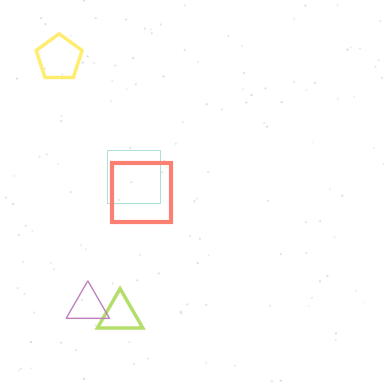[{"shape": "square", "thickness": 0.5, "radius": 0.35, "center": [0.346, 0.542]}, {"shape": "square", "thickness": 3, "radius": 0.38, "center": [0.368, 0.5]}, {"shape": "triangle", "thickness": 2.5, "radius": 0.34, "center": [0.312, 0.182]}, {"shape": "triangle", "thickness": 1, "radius": 0.32, "center": [0.228, 0.206]}, {"shape": "pentagon", "thickness": 2.5, "radius": 0.31, "center": [0.154, 0.85]}]